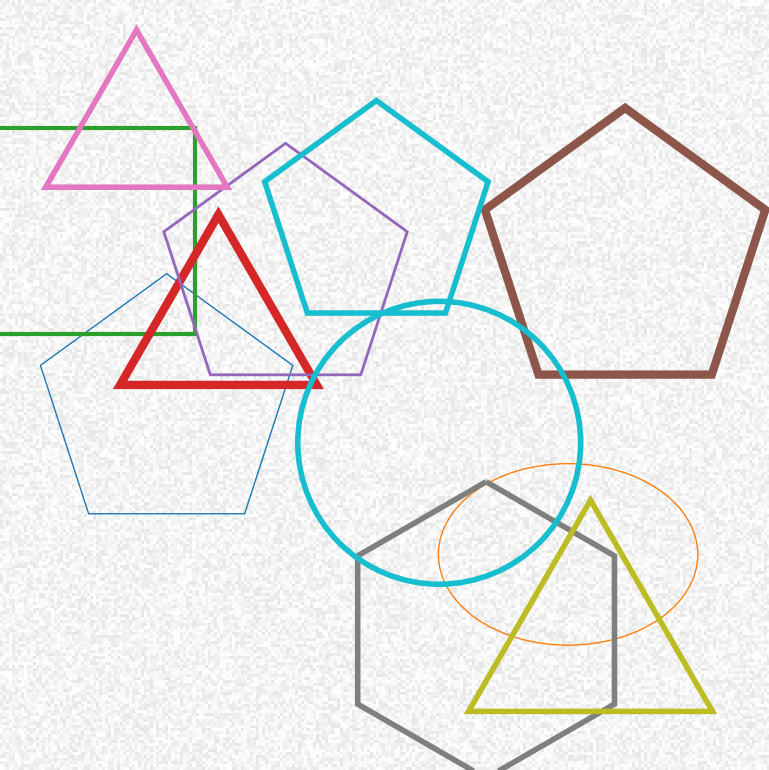[{"shape": "pentagon", "thickness": 0.5, "radius": 0.86, "center": [0.216, 0.472]}, {"shape": "oval", "thickness": 0.5, "radius": 0.84, "center": [0.738, 0.28]}, {"shape": "square", "thickness": 1.5, "radius": 0.67, "center": [0.119, 0.7]}, {"shape": "triangle", "thickness": 3, "radius": 0.74, "center": [0.284, 0.574]}, {"shape": "pentagon", "thickness": 1, "radius": 0.83, "center": [0.371, 0.648]}, {"shape": "pentagon", "thickness": 3, "radius": 0.96, "center": [0.812, 0.668]}, {"shape": "triangle", "thickness": 2, "radius": 0.68, "center": [0.177, 0.825]}, {"shape": "hexagon", "thickness": 2, "radius": 0.96, "center": [0.631, 0.182]}, {"shape": "triangle", "thickness": 2, "radius": 0.91, "center": [0.767, 0.168]}, {"shape": "circle", "thickness": 2, "radius": 0.92, "center": [0.57, 0.425]}, {"shape": "pentagon", "thickness": 2, "radius": 0.76, "center": [0.489, 0.717]}]